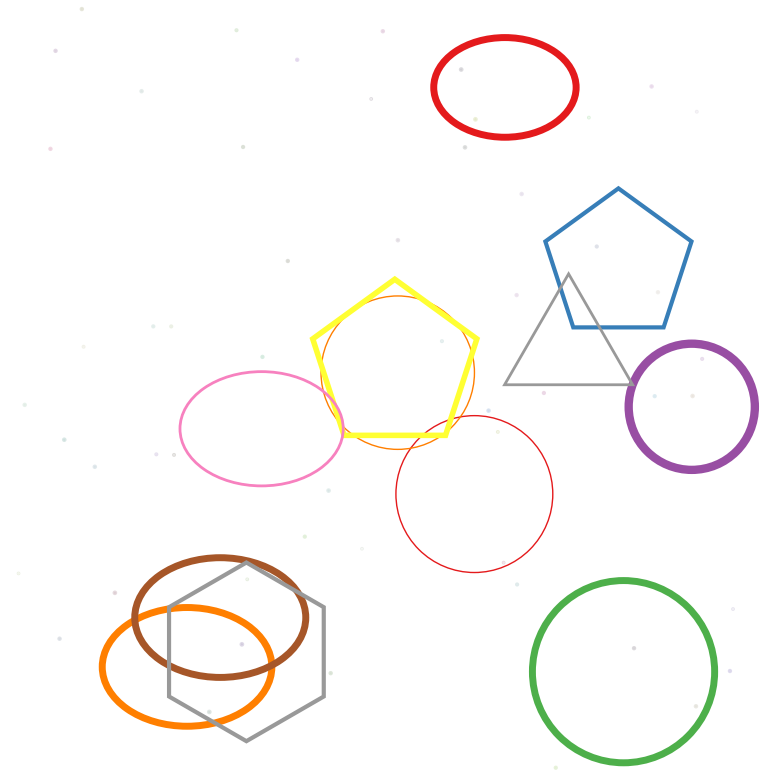[{"shape": "circle", "thickness": 0.5, "radius": 0.51, "center": [0.616, 0.358]}, {"shape": "oval", "thickness": 2.5, "radius": 0.46, "center": [0.656, 0.886]}, {"shape": "pentagon", "thickness": 1.5, "radius": 0.5, "center": [0.803, 0.656]}, {"shape": "circle", "thickness": 2.5, "radius": 0.59, "center": [0.81, 0.128]}, {"shape": "circle", "thickness": 3, "radius": 0.41, "center": [0.898, 0.472]}, {"shape": "circle", "thickness": 0.5, "radius": 0.5, "center": [0.517, 0.516]}, {"shape": "oval", "thickness": 2.5, "radius": 0.55, "center": [0.243, 0.134]}, {"shape": "pentagon", "thickness": 2, "radius": 0.56, "center": [0.513, 0.525]}, {"shape": "oval", "thickness": 2.5, "radius": 0.56, "center": [0.286, 0.198]}, {"shape": "oval", "thickness": 1, "radius": 0.53, "center": [0.34, 0.443]}, {"shape": "triangle", "thickness": 1, "radius": 0.48, "center": [0.738, 0.548]}, {"shape": "hexagon", "thickness": 1.5, "radius": 0.58, "center": [0.32, 0.153]}]